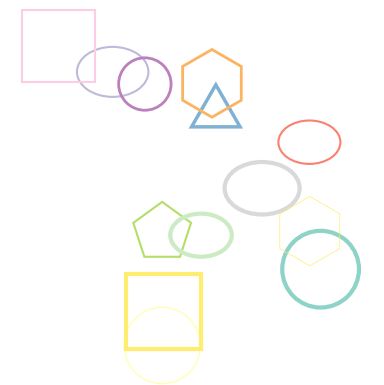[{"shape": "circle", "thickness": 3, "radius": 0.5, "center": [0.833, 0.301]}, {"shape": "circle", "thickness": 1, "radius": 0.5, "center": [0.422, 0.103]}, {"shape": "oval", "thickness": 1.5, "radius": 0.46, "center": [0.293, 0.813]}, {"shape": "oval", "thickness": 1.5, "radius": 0.4, "center": [0.804, 0.631]}, {"shape": "triangle", "thickness": 2.5, "radius": 0.36, "center": [0.561, 0.707]}, {"shape": "hexagon", "thickness": 2, "radius": 0.44, "center": [0.551, 0.783]}, {"shape": "pentagon", "thickness": 1.5, "radius": 0.39, "center": [0.421, 0.397]}, {"shape": "square", "thickness": 1.5, "radius": 0.47, "center": [0.152, 0.879]}, {"shape": "oval", "thickness": 3, "radius": 0.49, "center": [0.681, 0.511]}, {"shape": "circle", "thickness": 2, "radius": 0.34, "center": [0.376, 0.782]}, {"shape": "oval", "thickness": 3, "radius": 0.4, "center": [0.522, 0.389]}, {"shape": "square", "thickness": 3, "radius": 0.49, "center": [0.425, 0.191]}, {"shape": "hexagon", "thickness": 0.5, "radius": 0.45, "center": [0.805, 0.4]}]